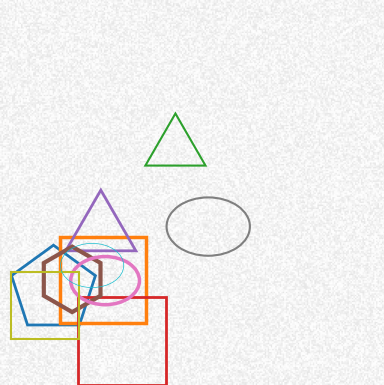[{"shape": "pentagon", "thickness": 2, "radius": 0.57, "center": [0.139, 0.249]}, {"shape": "square", "thickness": 2.5, "radius": 0.56, "center": [0.268, 0.274]}, {"shape": "triangle", "thickness": 1.5, "radius": 0.45, "center": [0.456, 0.615]}, {"shape": "square", "thickness": 2, "radius": 0.57, "center": [0.317, 0.114]}, {"shape": "triangle", "thickness": 2, "radius": 0.53, "center": [0.262, 0.401]}, {"shape": "hexagon", "thickness": 3, "radius": 0.43, "center": [0.187, 0.274]}, {"shape": "oval", "thickness": 2.5, "radius": 0.45, "center": [0.273, 0.271]}, {"shape": "oval", "thickness": 1.5, "radius": 0.54, "center": [0.541, 0.411]}, {"shape": "square", "thickness": 1.5, "radius": 0.44, "center": [0.118, 0.207]}, {"shape": "oval", "thickness": 0.5, "radius": 0.41, "center": [0.239, 0.311]}]